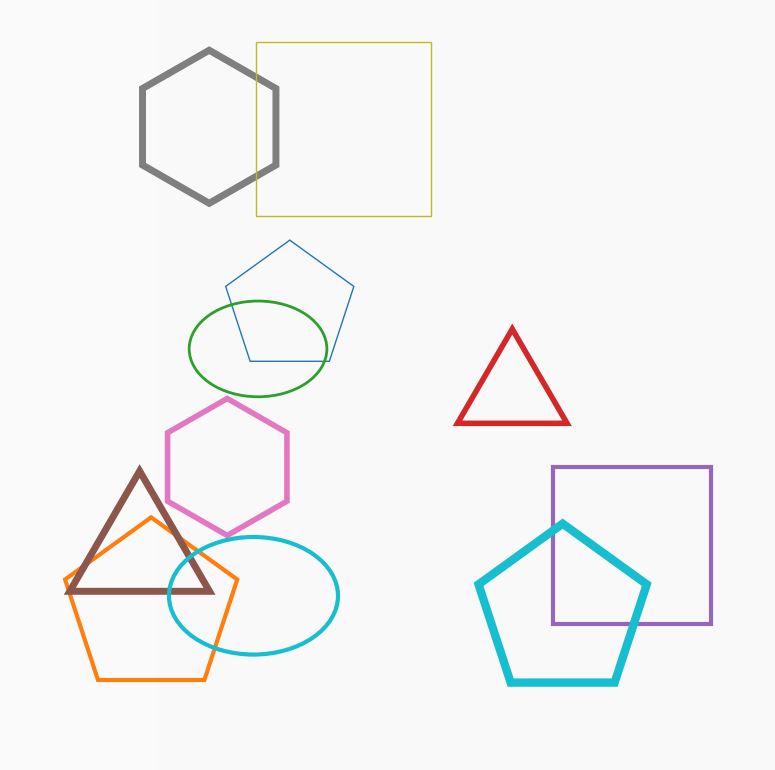[{"shape": "pentagon", "thickness": 0.5, "radius": 0.43, "center": [0.374, 0.601]}, {"shape": "pentagon", "thickness": 1.5, "radius": 0.58, "center": [0.195, 0.211]}, {"shape": "oval", "thickness": 1, "radius": 0.44, "center": [0.333, 0.547]}, {"shape": "triangle", "thickness": 2, "radius": 0.41, "center": [0.661, 0.491]}, {"shape": "square", "thickness": 1.5, "radius": 0.51, "center": [0.816, 0.291]}, {"shape": "triangle", "thickness": 2.5, "radius": 0.52, "center": [0.18, 0.284]}, {"shape": "hexagon", "thickness": 2, "radius": 0.44, "center": [0.293, 0.394]}, {"shape": "hexagon", "thickness": 2.5, "radius": 0.5, "center": [0.27, 0.835]}, {"shape": "square", "thickness": 0.5, "radius": 0.56, "center": [0.443, 0.833]}, {"shape": "pentagon", "thickness": 3, "radius": 0.57, "center": [0.726, 0.206]}, {"shape": "oval", "thickness": 1.5, "radius": 0.55, "center": [0.327, 0.226]}]